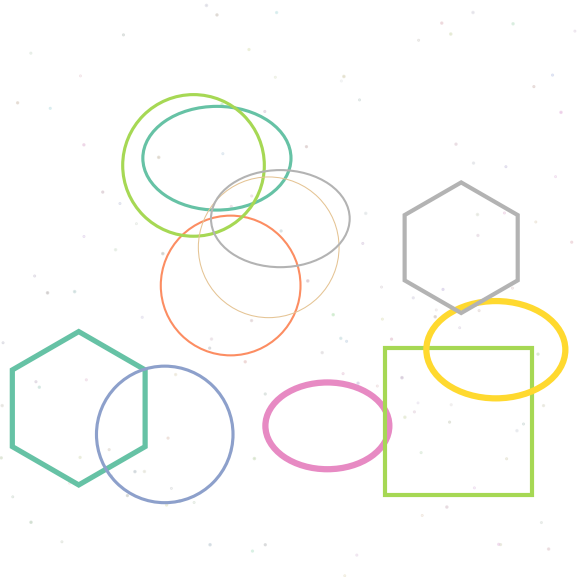[{"shape": "hexagon", "thickness": 2.5, "radius": 0.66, "center": [0.136, 0.292]}, {"shape": "oval", "thickness": 1.5, "radius": 0.64, "center": [0.376, 0.725]}, {"shape": "circle", "thickness": 1, "radius": 0.6, "center": [0.399, 0.505]}, {"shape": "circle", "thickness": 1.5, "radius": 0.59, "center": [0.285, 0.247]}, {"shape": "oval", "thickness": 3, "radius": 0.54, "center": [0.567, 0.262]}, {"shape": "circle", "thickness": 1.5, "radius": 0.61, "center": [0.335, 0.713]}, {"shape": "square", "thickness": 2, "radius": 0.64, "center": [0.794, 0.269]}, {"shape": "oval", "thickness": 3, "radius": 0.6, "center": [0.859, 0.394]}, {"shape": "circle", "thickness": 0.5, "radius": 0.61, "center": [0.465, 0.571]}, {"shape": "hexagon", "thickness": 2, "radius": 0.57, "center": [0.799, 0.57]}, {"shape": "oval", "thickness": 1, "radius": 0.6, "center": [0.485, 0.621]}]